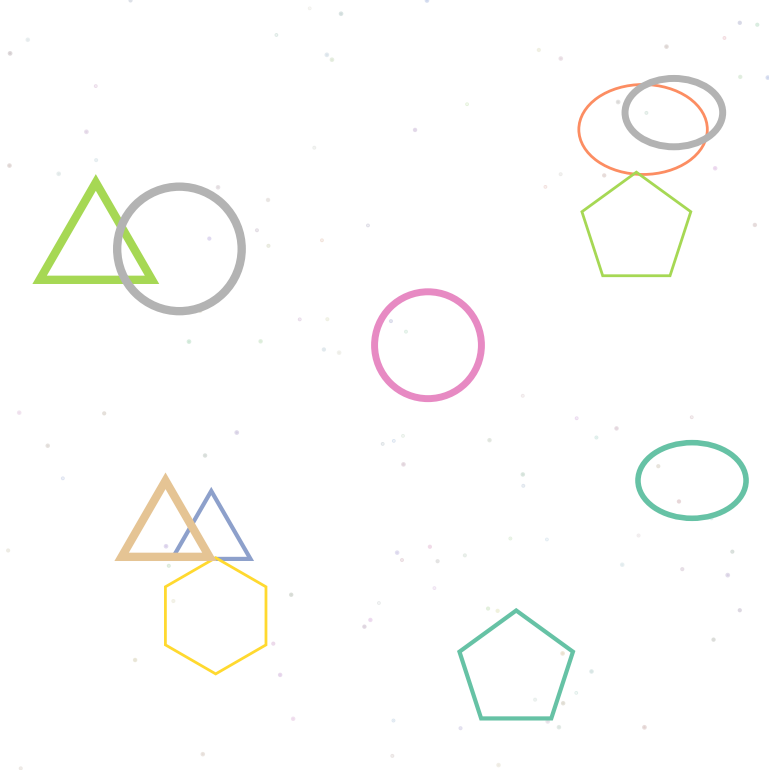[{"shape": "oval", "thickness": 2, "radius": 0.35, "center": [0.899, 0.376]}, {"shape": "pentagon", "thickness": 1.5, "radius": 0.39, "center": [0.67, 0.13]}, {"shape": "oval", "thickness": 1, "radius": 0.42, "center": [0.835, 0.832]}, {"shape": "triangle", "thickness": 1.5, "radius": 0.29, "center": [0.274, 0.304]}, {"shape": "circle", "thickness": 2.5, "radius": 0.35, "center": [0.556, 0.552]}, {"shape": "triangle", "thickness": 3, "radius": 0.42, "center": [0.124, 0.679]}, {"shape": "pentagon", "thickness": 1, "radius": 0.37, "center": [0.826, 0.702]}, {"shape": "hexagon", "thickness": 1, "radius": 0.38, "center": [0.28, 0.2]}, {"shape": "triangle", "thickness": 3, "radius": 0.33, "center": [0.215, 0.31]}, {"shape": "circle", "thickness": 3, "radius": 0.4, "center": [0.233, 0.677]}, {"shape": "oval", "thickness": 2.5, "radius": 0.32, "center": [0.875, 0.854]}]